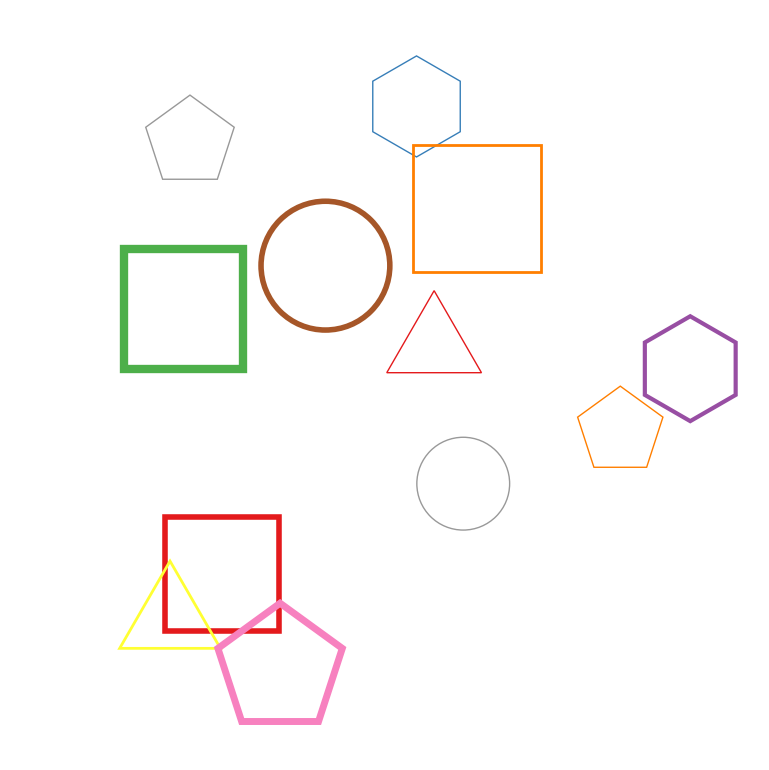[{"shape": "triangle", "thickness": 0.5, "radius": 0.36, "center": [0.564, 0.551]}, {"shape": "square", "thickness": 2, "radius": 0.37, "center": [0.288, 0.254]}, {"shape": "hexagon", "thickness": 0.5, "radius": 0.33, "center": [0.541, 0.862]}, {"shape": "square", "thickness": 3, "radius": 0.39, "center": [0.238, 0.599]}, {"shape": "hexagon", "thickness": 1.5, "radius": 0.34, "center": [0.896, 0.521]}, {"shape": "pentagon", "thickness": 0.5, "radius": 0.29, "center": [0.806, 0.44]}, {"shape": "square", "thickness": 1, "radius": 0.41, "center": [0.62, 0.729]}, {"shape": "triangle", "thickness": 1, "radius": 0.38, "center": [0.221, 0.196]}, {"shape": "circle", "thickness": 2, "radius": 0.42, "center": [0.423, 0.655]}, {"shape": "pentagon", "thickness": 2.5, "radius": 0.42, "center": [0.364, 0.132]}, {"shape": "circle", "thickness": 0.5, "radius": 0.3, "center": [0.602, 0.372]}, {"shape": "pentagon", "thickness": 0.5, "radius": 0.3, "center": [0.247, 0.816]}]